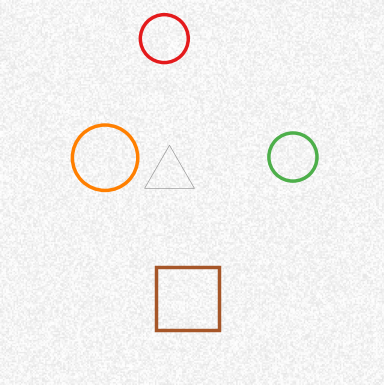[{"shape": "circle", "thickness": 2.5, "radius": 0.31, "center": [0.427, 0.9]}, {"shape": "circle", "thickness": 2.5, "radius": 0.31, "center": [0.761, 0.592]}, {"shape": "circle", "thickness": 2.5, "radius": 0.42, "center": [0.273, 0.59]}, {"shape": "square", "thickness": 2.5, "radius": 0.41, "center": [0.486, 0.224]}, {"shape": "triangle", "thickness": 0.5, "radius": 0.37, "center": [0.44, 0.548]}]